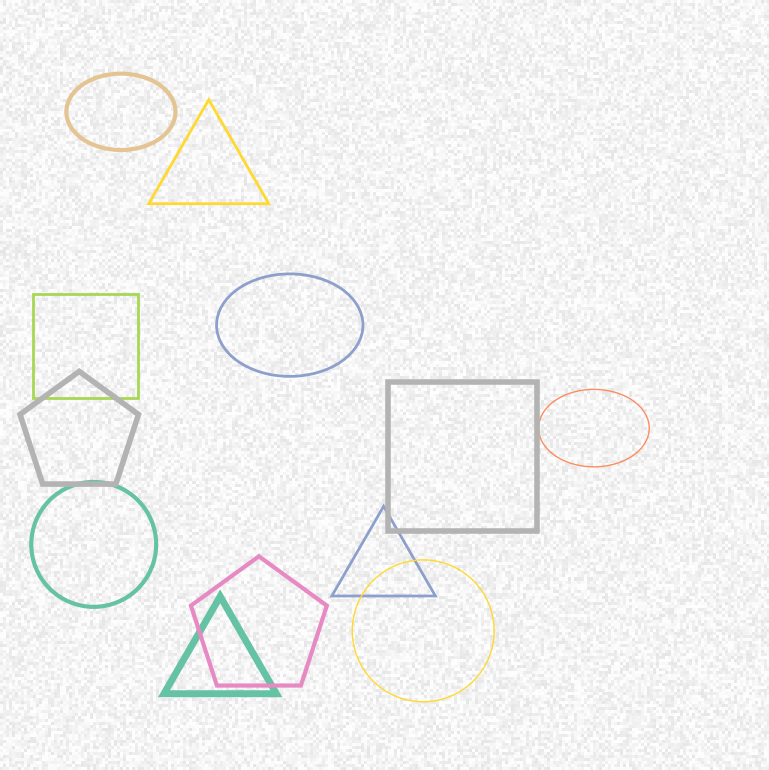[{"shape": "triangle", "thickness": 2.5, "radius": 0.42, "center": [0.286, 0.141]}, {"shape": "circle", "thickness": 1.5, "radius": 0.41, "center": [0.122, 0.293]}, {"shape": "oval", "thickness": 0.5, "radius": 0.36, "center": [0.771, 0.444]}, {"shape": "triangle", "thickness": 1, "radius": 0.39, "center": [0.498, 0.265]}, {"shape": "oval", "thickness": 1, "radius": 0.48, "center": [0.376, 0.578]}, {"shape": "pentagon", "thickness": 1.5, "radius": 0.46, "center": [0.336, 0.185]}, {"shape": "square", "thickness": 1, "radius": 0.34, "center": [0.111, 0.55]}, {"shape": "triangle", "thickness": 1, "radius": 0.45, "center": [0.271, 0.78]}, {"shape": "circle", "thickness": 0.5, "radius": 0.46, "center": [0.55, 0.181]}, {"shape": "oval", "thickness": 1.5, "radius": 0.35, "center": [0.157, 0.855]}, {"shape": "square", "thickness": 2, "radius": 0.48, "center": [0.601, 0.407]}, {"shape": "pentagon", "thickness": 2, "radius": 0.4, "center": [0.103, 0.437]}]